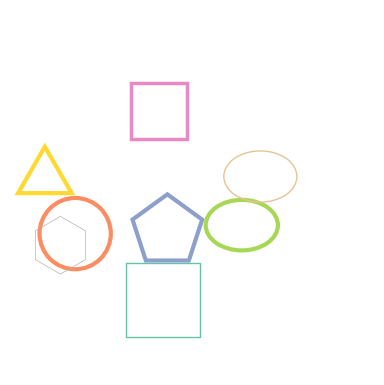[{"shape": "square", "thickness": 1, "radius": 0.48, "center": [0.423, 0.221]}, {"shape": "circle", "thickness": 3, "radius": 0.46, "center": [0.195, 0.393]}, {"shape": "pentagon", "thickness": 3, "radius": 0.48, "center": [0.435, 0.4]}, {"shape": "square", "thickness": 2.5, "radius": 0.36, "center": [0.414, 0.711]}, {"shape": "oval", "thickness": 3, "radius": 0.47, "center": [0.628, 0.415]}, {"shape": "triangle", "thickness": 3, "radius": 0.4, "center": [0.117, 0.539]}, {"shape": "oval", "thickness": 1, "radius": 0.47, "center": [0.676, 0.542]}, {"shape": "hexagon", "thickness": 0.5, "radius": 0.37, "center": [0.157, 0.363]}]